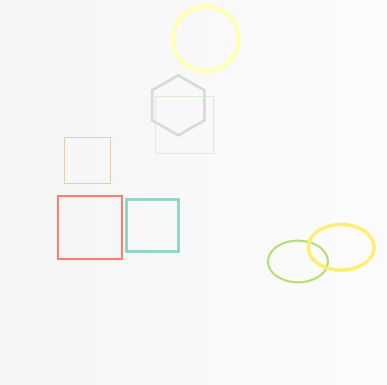[{"shape": "square", "thickness": 2, "radius": 0.34, "center": [0.392, 0.416]}, {"shape": "circle", "thickness": 3, "radius": 0.42, "center": [0.531, 0.899]}, {"shape": "square", "thickness": 1.5, "radius": 0.41, "center": [0.232, 0.409]}, {"shape": "square", "thickness": 0.5, "radius": 0.3, "center": [0.225, 0.584]}, {"shape": "oval", "thickness": 1.5, "radius": 0.39, "center": [0.769, 0.321]}, {"shape": "hexagon", "thickness": 2, "radius": 0.39, "center": [0.46, 0.726]}, {"shape": "square", "thickness": 0.5, "radius": 0.37, "center": [0.474, 0.677]}, {"shape": "oval", "thickness": 2.5, "radius": 0.42, "center": [0.88, 0.358]}]